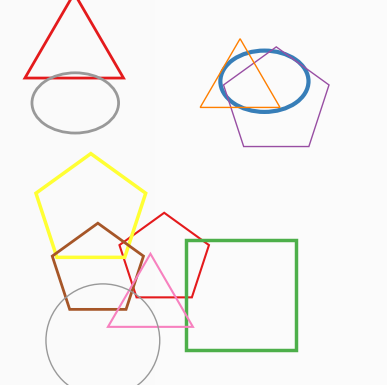[{"shape": "triangle", "thickness": 2, "radius": 0.73, "center": [0.192, 0.871]}, {"shape": "pentagon", "thickness": 1.5, "radius": 0.61, "center": [0.424, 0.326]}, {"shape": "oval", "thickness": 3, "radius": 0.57, "center": [0.682, 0.789]}, {"shape": "square", "thickness": 2.5, "radius": 0.71, "center": [0.622, 0.233]}, {"shape": "pentagon", "thickness": 1, "radius": 0.72, "center": [0.713, 0.735]}, {"shape": "triangle", "thickness": 1, "radius": 0.59, "center": [0.62, 0.78]}, {"shape": "pentagon", "thickness": 2.5, "radius": 0.74, "center": [0.234, 0.452]}, {"shape": "pentagon", "thickness": 2, "radius": 0.62, "center": [0.253, 0.297]}, {"shape": "triangle", "thickness": 1.5, "radius": 0.63, "center": [0.388, 0.214]}, {"shape": "oval", "thickness": 2, "radius": 0.56, "center": [0.194, 0.733]}, {"shape": "circle", "thickness": 1, "radius": 0.73, "center": [0.265, 0.116]}]